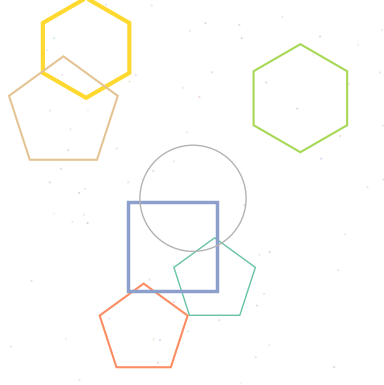[{"shape": "pentagon", "thickness": 1, "radius": 0.56, "center": [0.557, 0.271]}, {"shape": "pentagon", "thickness": 1.5, "radius": 0.6, "center": [0.373, 0.143]}, {"shape": "square", "thickness": 2.5, "radius": 0.58, "center": [0.449, 0.36]}, {"shape": "hexagon", "thickness": 1.5, "radius": 0.7, "center": [0.78, 0.745]}, {"shape": "hexagon", "thickness": 3, "radius": 0.65, "center": [0.224, 0.876]}, {"shape": "pentagon", "thickness": 1.5, "radius": 0.74, "center": [0.165, 0.705]}, {"shape": "circle", "thickness": 1, "radius": 0.69, "center": [0.501, 0.485]}]